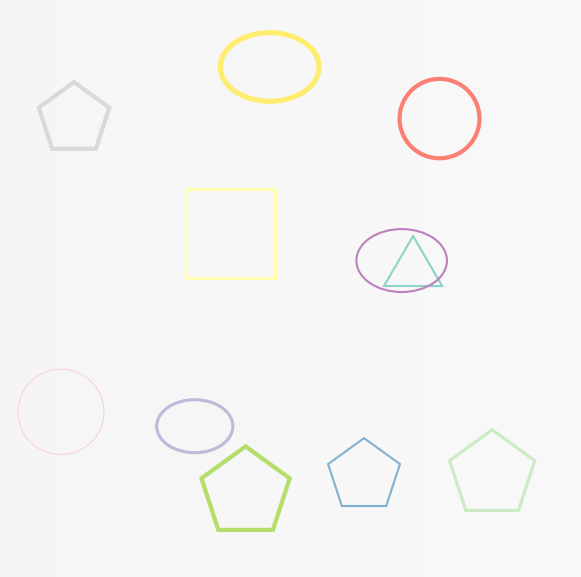[{"shape": "triangle", "thickness": 1, "radius": 0.29, "center": [0.711, 0.533]}, {"shape": "square", "thickness": 1.5, "radius": 0.38, "center": [0.397, 0.595]}, {"shape": "oval", "thickness": 1.5, "radius": 0.33, "center": [0.335, 0.261]}, {"shape": "circle", "thickness": 2, "radius": 0.34, "center": [0.756, 0.794]}, {"shape": "pentagon", "thickness": 1, "radius": 0.32, "center": [0.626, 0.175]}, {"shape": "pentagon", "thickness": 2, "radius": 0.4, "center": [0.423, 0.146]}, {"shape": "circle", "thickness": 0.5, "radius": 0.37, "center": [0.105, 0.286]}, {"shape": "pentagon", "thickness": 2, "radius": 0.32, "center": [0.127, 0.793]}, {"shape": "oval", "thickness": 1, "radius": 0.39, "center": [0.691, 0.548]}, {"shape": "pentagon", "thickness": 1.5, "radius": 0.39, "center": [0.847, 0.178]}, {"shape": "oval", "thickness": 2.5, "radius": 0.42, "center": [0.464, 0.883]}]